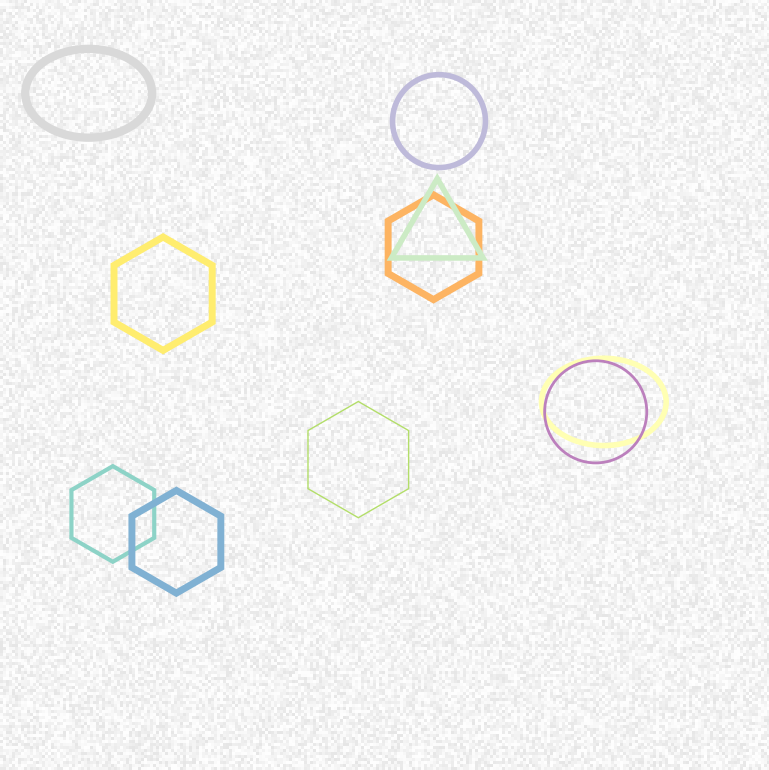[{"shape": "hexagon", "thickness": 1.5, "radius": 0.31, "center": [0.147, 0.333]}, {"shape": "oval", "thickness": 2, "radius": 0.4, "center": [0.784, 0.478]}, {"shape": "circle", "thickness": 2, "radius": 0.3, "center": [0.57, 0.843]}, {"shape": "hexagon", "thickness": 2.5, "radius": 0.33, "center": [0.229, 0.296]}, {"shape": "hexagon", "thickness": 2.5, "radius": 0.34, "center": [0.563, 0.679]}, {"shape": "hexagon", "thickness": 0.5, "radius": 0.38, "center": [0.465, 0.403]}, {"shape": "oval", "thickness": 3, "radius": 0.41, "center": [0.115, 0.879]}, {"shape": "circle", "thickness": 1, "radius": 0.33, "center": [0.774, 0.465]}, {"shape": "triangle", "thickness": 2, "radius": 0.34, "center": [0.568, 0.699]}, {"shape": "hexagon", "thickness": 2.5, "radius": 0.37, "center": [0.212, 0.619]}]